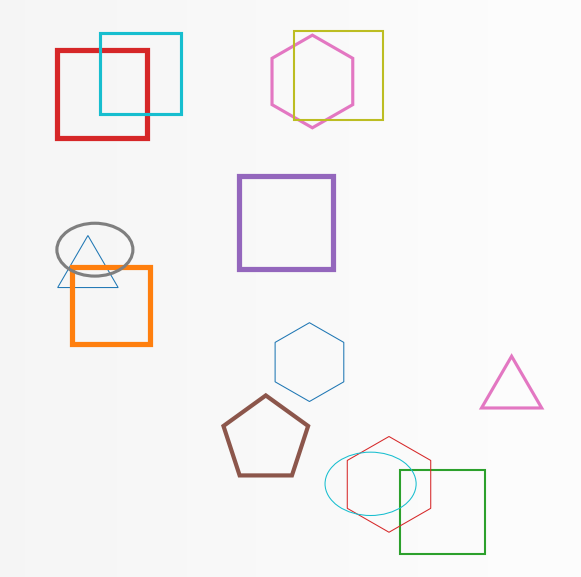[{"shape": "hexagon", "thickness": 0.5, "radius": 0.34, "center": [0.532, 0.372]}, {"shape": "triangle", "thickness": 0.5, "radius": 0.3, "center": [0.151, 0.531]}, {"shape": "square", "thickness": 2.5, "radius": 0.33, "center": [0.191, 0.47]}, {"shape": "square", "thickness": 1, "radius": 0.37, "center": [0.761, 0.113]}, {"shape": "square", "thickness": 2.5, "radius": 0.38, "center": [0.176, 0.836]}, {"shape": "hexagon", "thickness": 0.5, "radius": 0.41, "center": [0.669, 0.16]}, {"shape": "square", "thickness": 2.5, "radius": 0.4, "center": [0.492, 0.613]}, {"shape": "pentagon", "thickness": 2, "radius": 0.38, "center": [0.457, 0.238]}, {"shape": "hexagon", "thickness": 1.5, "radius": 0.4, "center": [0.537, 0.858]}, {"shape": "triangle", "thickness": 1.5, "radius": 0.3, "center": [0.88, 0.323]}, {"shape": "oval", "thickness": 1.5, "radius": 0.33, "center": [0.163, 0.567]}, {"shape": "square", "thickness": 1, "radius": 0.38, "center": [0.583, 0.868]}, {"shape": "square", "thickness": 1.5, "radius": 0.35, "center": [0.242, 0.872]}, {"shape": "oval", "thickness": 0.5, "radius": 0.39, "center": [0.638, 0.161]}]